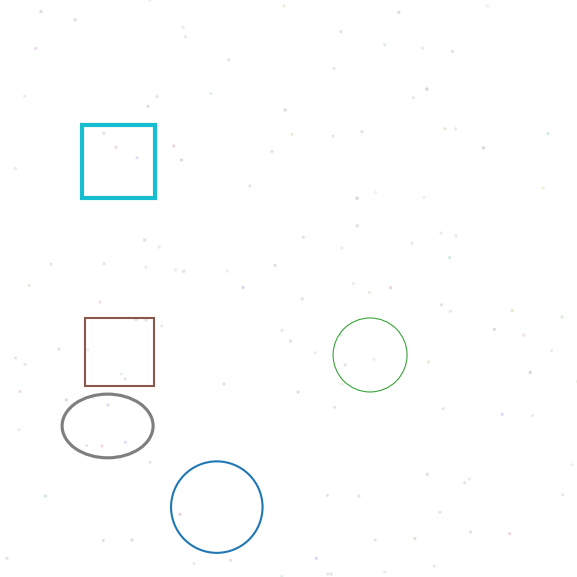[{"shape": "circle", "thickness": 1, "radius": 0.4, "center": [0.375, 0.121]}, {"shape": "circle", "thickness": 0.5, "radius": 0.32, "center": [0.641, 0.384]}, {"shape": "square", "thickness": 1, "radius": 0.3, "center": [0.207, 0.39]}, {"shape": "oval", "thickness": 1.5, "radius": 0.39, "center": [0.186, 0.262]}, {"shape": "square", "thickness": 2, "radius": 0.32, "center": [0.205, 0.719]}]